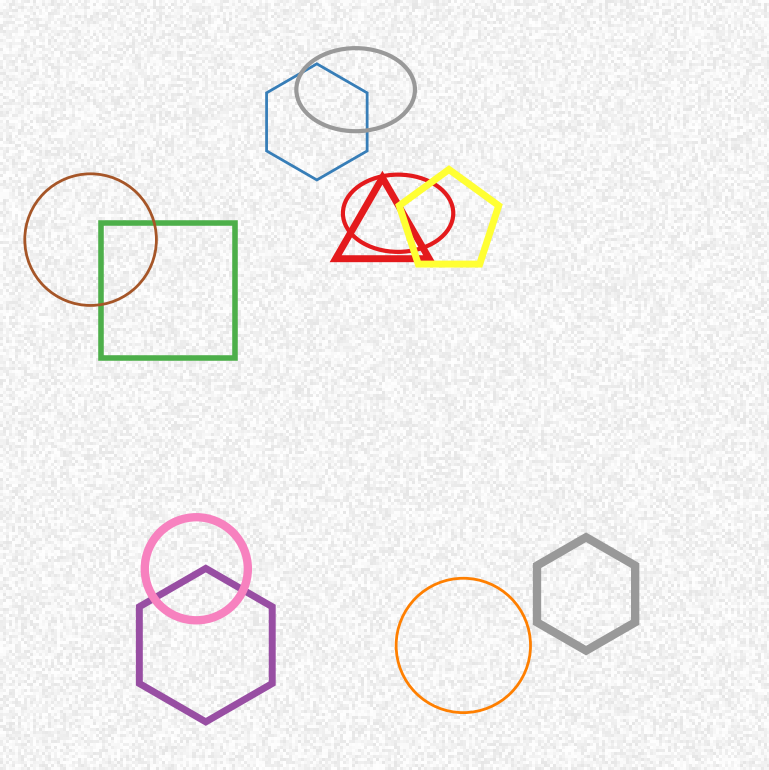[{"shape": "triangle", "thickness": 2.5, "radius": 0.35, "center": [0.497, 0.699]}, {"shape": "oval", "thickness": 1.5, "radius": 0.36, "center": [0.517, 0.723]}, {"shape": "hexagon", "thickness": 1, "radius": 0.38, "center": [0.412, 0.842]}, {"shape": "square", "thickness": 2, "radius": 0.44, "center": [0.218, 0.623]}, {"shape": "hexagon", "thickness": 2.5, "radius": 0.5, "center": [0.267, 0.162]}, {"shape": "circle", "thickness": 1, "radius": 0.44, "center": [0.602, 0.162]}, {"shape": "pentagon", "thickness": 2.5, "radius": 0.34, "center": [0.583, 0.712]}, {"shape": "circle", "thickness": 1, "radius": 0.43, "center": [0.118, 0.689]}, {"shape": "circle", "thickness": 3, "radius": 0.33, "center": [0.255, 0.261]}, {"shape": "oval", "thickness": 1.5, "radius": 0.39, "center": [0.462, 0.884]}, {"shape": "hexagon", "thickness": 3, "radius": 0.37, "center": [0.761, 0.229]}]